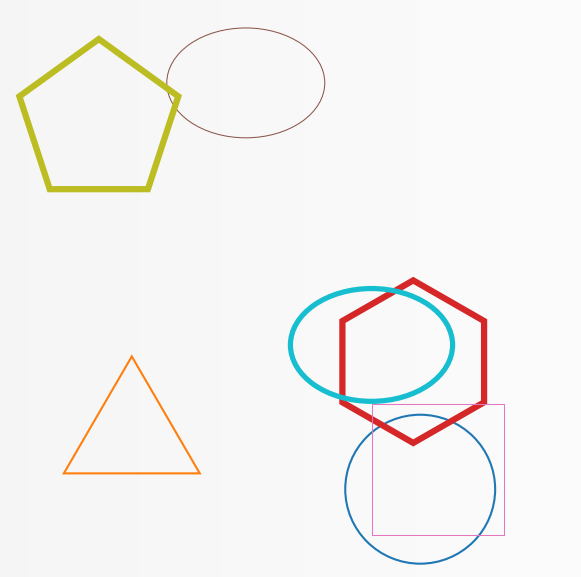[{"shape": "circle", "thickness": 1, "radius": 0.64, "center": [0.723, 0.152]}, {"shape": "triangle", "thickness": 1, "radius": 0.68, "center": [0.227, 0.247]}, {"shape": "hexagon", "thickness": 3, "radius": 0.7, "center": [0.711, 0.373]}, {"shape": "oval", "thickness": 0.5, "radius": 0.68, "center": [0.423, 0.856]}, {"shape": "square", "thickness": 0.5, "radius": 0.57, "center": [0.754, 0.186]}, {"shape": "pentagon", "thickness": 3, "radius": 0.72, "center": [0.17, 0.788]}, {"shape": "oval", "thickness": 2.5, "radius": 0.7, "center": [0.639, 0.402]}]